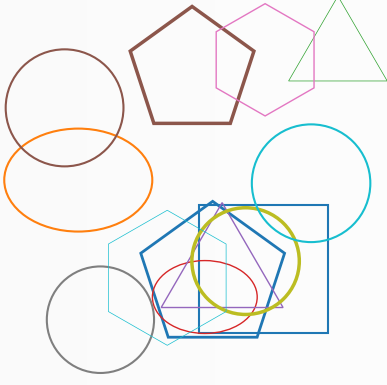[{"shape": "square", "thickness": 1.5, "radius": 0.83, "center": [0.679, 0.302]}, {"shape": "pentagon", "thickness": 2, "radius": 0.98, "center": [0.549, 0.282]}, {"shape": "oval", "thickness": 1.5, "radius": 0.96, "center": [0.202, 0.532]}, {"shape": "triangle", "thickness": 0.5, "radius": 0.73, "center": [0.872, 0.863]}, {"shape": "oval", "thickness": 1, "radius": 0.68, "center": [0.529, 0.229]}, {"shape": "triangle", "thickness": 1, "radius": 0.91, "center": [0.573, 0.292]}, {"shape": "pentagon", "thickness": 2.5, "radius": 0.84, "center": [0.496, 0.815]}, {"shape": "circle", "thickness": 1.5, "radius": 0.76, "center": [0.167, 0.72]}, {"shape": "hexagon", "thickness": 1, "radius": 0.73, "center": [0.684, 0.845]}, {"shape": "circle", "thickness": 1.5, "radius": 0.69, "center": [0.259, 0.17]}, {"shape": "circle", "thickness": 2.5, "radius": 0.69, "center": [0.634, 0.322]}, {"shape": "hexagon", "thickness": 0.5, "radius": 0.88, "center": [0.432, 0.278]}, {"shape": "circle", "thickness": 1.5, "radius": 0.76, "center": [0.803, 0.524]}]